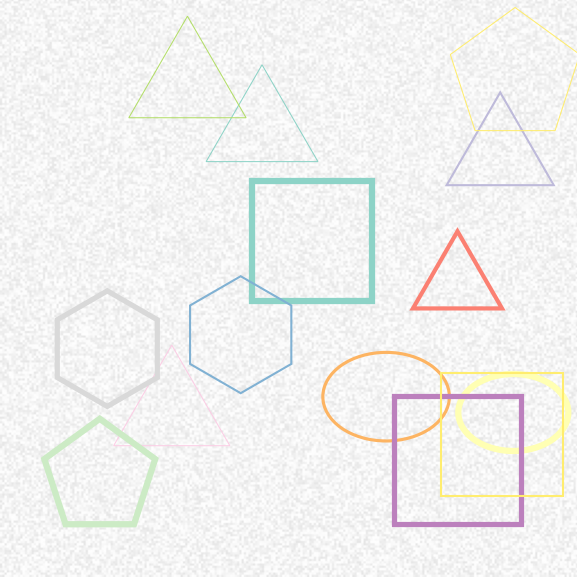[{"shape": "square", "thickness": 3, "radius": 0.52, "center": [0.54, 0.582]}, {"shape": "triangle", "thickness": 0.5, "radius": 0.56, "center": [0.454, 0.775]}, {"shape": "oval", "thickness": 3, "radius": 0.48, "center": [0.889, 0.285]}, {"shape": "triangle", "thickness": 1, "radius": 0.54, "center": [0.866, 0.732]}, {"shape": "triangle", "thickness": 2, "radius": 0.45, "center": [0.792, 0.51]}, {"shape": "hexagon", "thickness": 1, "radius": 0.51, "center": [0.417, 0.42]}, {"shape": "oval", "thickness": 1.5, "radius": 0.55, "center": [0.669, 0.312]}, {"shape": "triangle", "thickness": 0.5, "radius": 0.59, "center": [0.325, 0.854]}, {"shape": "triangle", "thickness": 0.5, "radius": 0.58, "center": [0.297, 0.285]}, {"shape": "hexagon", "thickness": 2.5, "radius": 0.5, "center": [0.186, 0.395]}, {"shape": "square", "thickness": 2.5, "radius": 0.55, "center": [0.792, 0.203]}, {"shape": "pentagon", "thickness": 3, "radius": 0.5, "center": [0.173, 0.173]}, {"shape": "square", "thickness": 1, "radius": 0.53, "center": [0.869, 0.247]}, {"shape": "pentagon", "thickness": 0.5, "radius": 0.59, "center": [0.892, 0.868]}]